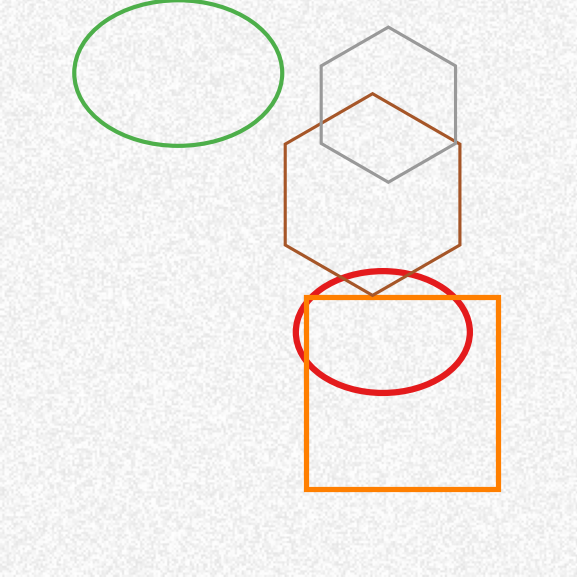[{"shape": "oval", "thickness": 3, "radius": 0.75, "center": [0.663, 0.424]}, {"shape": "oval", "thickness": 2, "radius": 0.9, "center": [0.309, 0.873]}, {"shape": "square", "thickness": 2.5, "radius": 0.83, "center": [0.696, 0.319]}, {"shape": "hexagon", "thickness": 1.5, "radius": 0.87, "center": [0.645, 0.662]}, {"shape": "hexagon", "thickness": 1.5, "radius": 0.67, "center": [0.672, 0.818]}]